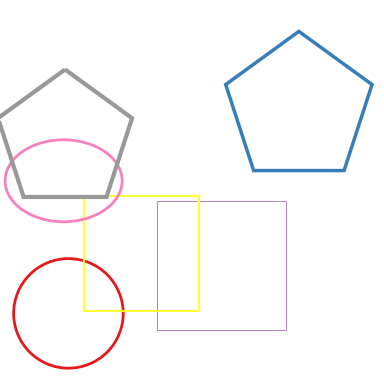[{"shape": "circle", "thickness": 2, "radius": 0.71, "center": [0.178, 0.186]}, {"shape": "pentagon", "thickness": 2.5, "radius": 1.0, "center": [0.776, 0.719]}, {"shape": "square", "thickness": 0.5, "radius": 0.84, "center": [0.576, 0.31]}, {"shape": "square", "thickness": 1.5, "radius": 0.75, "center": [0.367, 0.343]}, {"shape": "oval", "thickness": 2, "radius": 0.76, "center": [0.165, 0.53]}, {"shape": "pentagon", "thickness": 3, "radius": 0.92, "center": [0.169, 0.636]}]